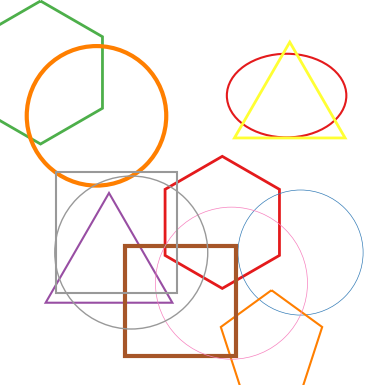[{"shape": "oval", "thickness": 1.5, "radius": 0.78, "center": [0.744, 0.752]}, {"shape": "hexagon", "thickness": 2, "radius": 0.86, "center": [0.577, 0.422]}, {"shape": "circle", "thickness": 0.5, "radius": 0.81, "center": [0.781, 0.344]}, {"shape": "hexagon", "thickness": 2, "radius": 0.93, "center": [0.105, 0.812]}, {"shape": "triangle", "thickness": 1.5, "radius": 0.95, "center": [0.283, 0.309]}, {"shape": "pentagon", "thickness": 1.5, "radius": 0.69, "center": [0.705, 0.108]}, {"shape": "circle", "thickness": 3, "radius": 0.91, "center": [0.251, 0.699]}, {"shape": "triangle", "thickness": 2, "radius": 0.83, "center": [0.753, 0.725]}, {"shape": "square", "thickness": 3, "radius": 0.72, "center": [0.469, 0.218]}, {"shape": "circle", "thickness": 0.5, "radius": 0.99, "center": [0.601, 0.264]}, {"shape": "square", "thickness": 1.5, "radius": 0.78, "center": [0.302, 0.396]}, {"shape": "circle", "thickness": 1, "radius": 0.99, "center": [0.341, 0.344]}]